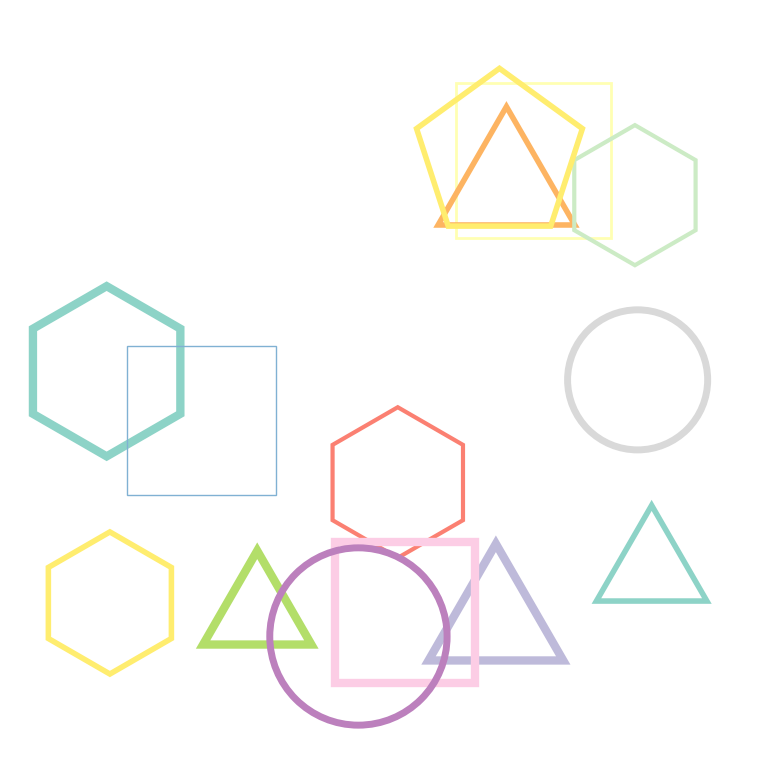[{"shape": "triangle", "thickness": 2, "radius": 0.41, "center": [0.846, 0.261]}, {"shape": "hexagon", "thickness": 3, "radius": 0.55, "center": [0.139, 0.518]}, {"shape": "square", "thickness": 1, "radius": 0.51, "center": [0.693, 0.792]}, {"shape": "triangle", "thickness": 3, "radius": 0.51, "center": [0.644, 0.193]}, {"shape": "hexagon", "thickness": 1.5, "radius": 0.49, "center": [0.517, 0.373]}, {"shape": "square", "thickness": 0.5, "radius": 0.48, "center": [0.261, 0.454]}, {"shape": "triangle", "thickness": 2, "radius": 0.51, "center": [0.658, 0.759]}, {"shape": "triangle", "thickness": 3, "radius": 0.41, "center": [0.334, 0.204]}, {"shape": "square", "thickness": 3, "radius": 0.46, "center": [0.526, 0.205]}, {"shape": "circle", "thickness": 2.5, "radius": 0.45, "center": [0.828, 0.507]}, {"shape": "circle", "thickness": 2.5, "radius": 0.58, "center": [0.465, 0.173]}, {"shape": "hexagon", "thickness": 1.5, "radius": 0.45, "center": [0.825, 0.747]}, {"shape": "hexagon", "thickness": 2, "radius": 0.46, "center": [0.143, 0.217]}, {"shape": "pentagon", "thickness": 2, "radius": 0.57, "center": [0.649, 0.798]}]